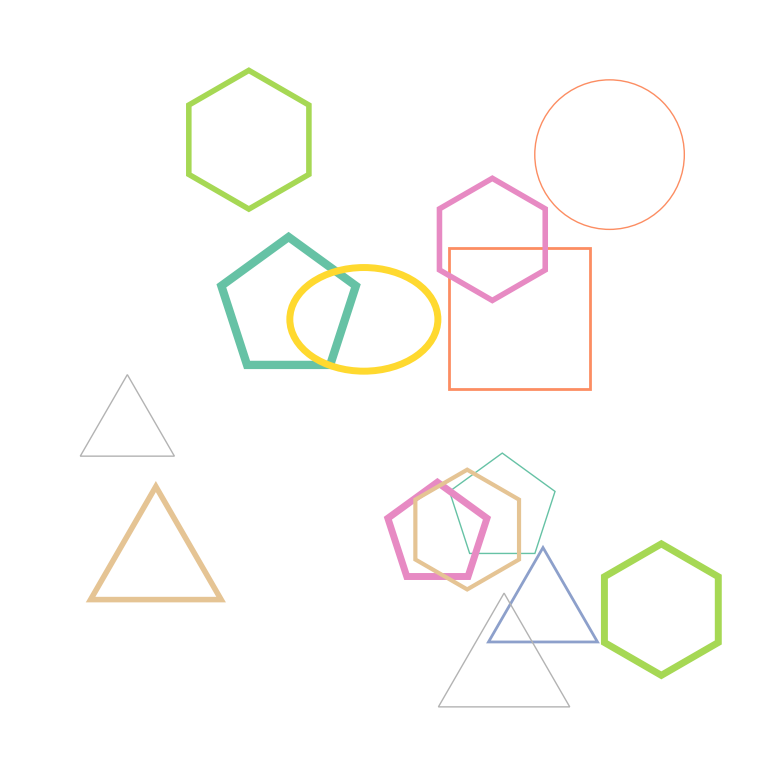[{"shape": "pentagon", "thickness": 0.5, "radius": 0.36, "center": [0.652, 0.34]}, {"shape": "pentagon", "thickness": 3, "radius": 0.46, "center": [0.375, 0.6]}, {"shape": "circle", "thickness": 0.5, "radius": 0.49, "center": [0.792, 0.799]}, {"shape": "square", "thickness": 1, "radius": 0.46, "center": [0.675, 0.586]}, {"shape": "triangle", "thickness": 1, "radius": 0.41, "center": [0.705, 0.207]}, {"shape": "pentagon", "thickness": 2.5, "radius": 0.34, "center": [0.568, 0.306]}, {"shape": "hexagon", "thickness": 2, "radius": 0.4, "center": [0.639, 0.689]}, {"shape": "hexagon", "thickness": 2, "radius": 0.45, "center": [0.323, 0.819]}, {"shape": "hexagon", "thickness": 2.5, "radius": 0.43, "center": [0.859, 0.208]}, {"shape": "oval", "thickness": 2.5, "radius": 0.48, "center": [0.473, 0.585]}, {"shape": "hexagon", "thickness": 1.5, "radius": 0.39, "center": [0.607, 0.312]}, {"shape": "triangle", "thickness": 2, "radius": 0.49, "center": [0.202, 0.27]}, {"shape": "triangle", "thickness": 0.5, "radius": 0.49, "center": [0.655, 0.131]}, {"shape": "triangle", "thickness": 0.5, "radius": 0.35, "center": [0.165, 0.443]}]